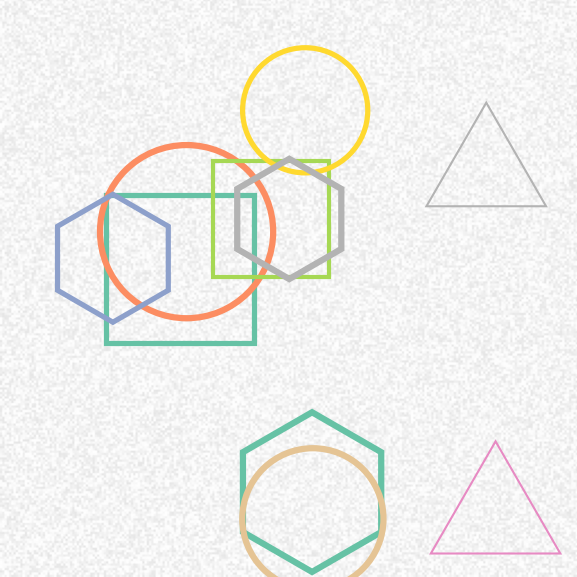[{"shape": "square", "thickness": 2.5, "radius": 0.64, "center": [0.312, 0.533]}, {"shape": "hexagon", "thickness": 3, "radius": 0.69, "center": [0.54, 0.147]}, {"shape": "circle", "thickness": 3, "radius": 0.75, "center": [0.323, 0.598]}, {"shape": "hexagon", "thickness": 2.5, "radius": 0.55, "center": [0.196, 0.552]}, {"shape": "triangle", "thickness": 1, "radius": 0.65, "center": [0.858, 0.105]}, {"shape": "square", "thickness": 2, "radius": 0.5, "center": [0.469, 0.619]}, {"shape": "circle", "thickness": 2.5, "radius": 0.54, "center": [0.528, 0.808]}, {"shape": "circle", "thickness": 3, "radius": 0.61, "center": [0.542, 0.101]}, {"shape": "triangle", "thickness": 1, "radius": 0.6, "center": [0.842, 0.702]}, {"shape": "hexagon", "thickness": 3, "radius": 0.52, "center": [0.501, 0.62]}]